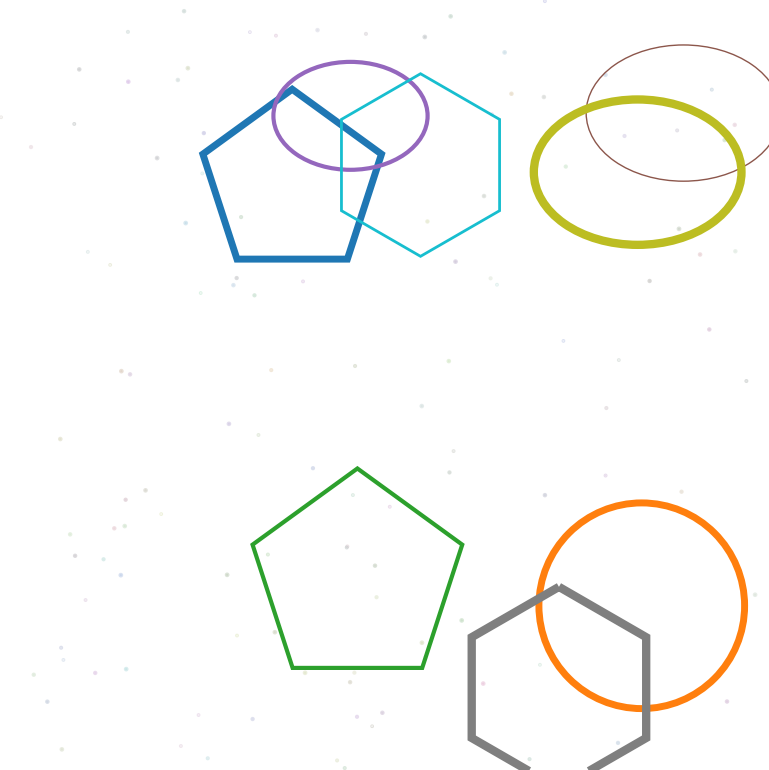[{"shape": "pentagon", "thickness": 2.5, "radius": 0.61, "center": [0.379, 0.762]}, {"shape": "circle", "thickness": 2.5, "radius": 0.67, "center": [0.833, 0.213]}, {"shape": "pentagon", "thickness": 1.5, "radius": 0.72, "center": [0.464, 0.248]}, {"shape": "oval", "thickness": 1.5, "radius": 0.5, "center": [0.455, 0.85]}, {"shape": "oval", "thickness": 0.5, "radius": 0.63, "center": [0.888, 0.853]}, {"shape": "hexagon", "thickness": 3, "radius": 0.65, "center": [0.726, 0.107]}, {"shape": "oval", "thickness": 3, "radius": 0.67, "center": [0.828, 0.776]}, {"shape": "hexagon", "thickness": 1, "radius": 0.59, "center": [0.546, 0.786]}]